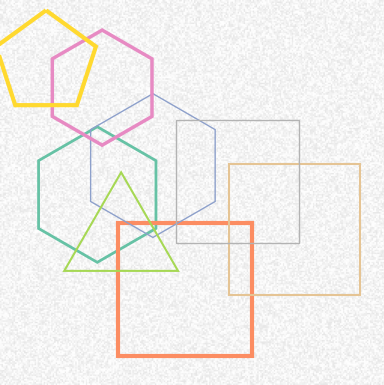[{"shape": "hexagon", "thickness": 2, "radius": 0.88, "center": [0.253, 0.495]}, {"shape": "square", "thickness": 3, "radius": 0.87, "center": [0.481, 0.248]}, {"shape": "hexagon", "thickness": 1, "radius": 0.93, "center": [0.397, 0.57]}, {"shape": "hexagon", "thickness": 2.5, "radius": 0.75, "center": [0.265, 0.772]}, {"shape": "triangle", "thickness": 1.5, "radius": 0.85, "center": [0.315, 0.382]}, {"shape": "pentagon", "thickness": 3, "radius": 0.68, "center": [0.12, 0.837]}, {"shape": "square", "thickness": 1.5, "radius": 0.85, "center": [0.766, 0.404]}, {"shape": "square", "thickness": 1, "radius": 0.8, "center": [0.617, 0.529]}]